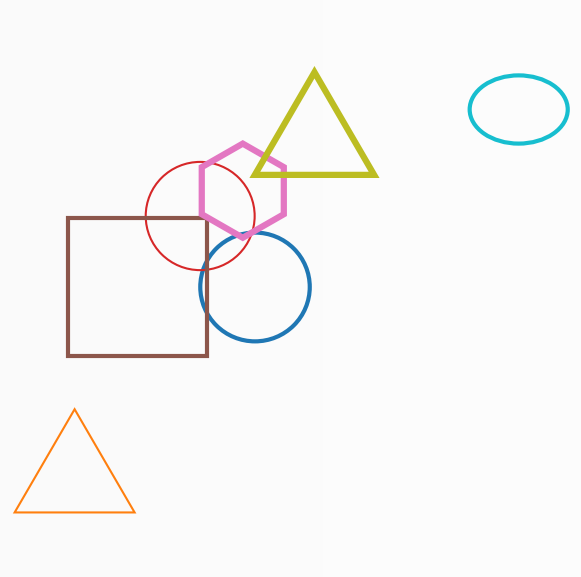[{"shape": "circle", "thickness": 2, "radius": 0.47, "center": [0.439, 0.502]}, {"shape": "triangle", "thickness": 1, "radius": 0.6, "center": [0.128, 0.171]}, {"shape": "circle", "thickness": 1, "radius": 0.47, "center": [0.344, 0.625]}, {"shape": "square", "thickness": 2, "radius": 0.59, "center": [0.237, 0.502]}, {"shape": "hexagon", "thickness": 3, "radius": 0.41, "center": [0.418, 0.669]}, {"shape": "triangle", "thickness": 3, "radius": 0.59, "center": [0.541, 0.756]}, {"shape": "oval", "thickness": 2, "radius": 0.42, "center": [0.892, 0.81]}]